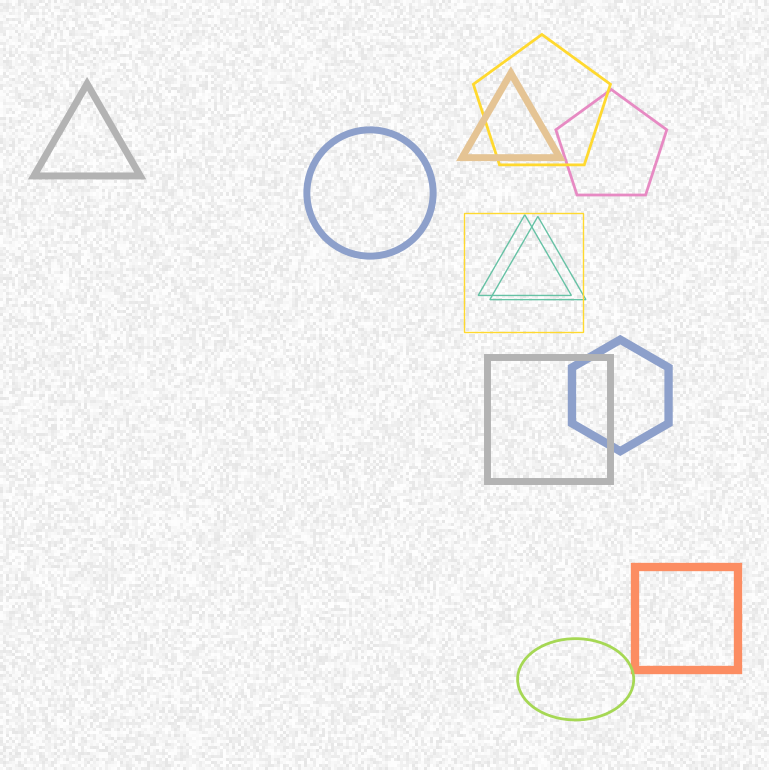[{"shape": "triangle", "thickness": 0.5, "radius": 0.36, "center": [0.699, 0.647]}, {"shape": "triangle", "thickness": 0.5, "radius": 0.35, "center": [0.682, 0.651]}, {"shape": "square", "thickness": 3, "radius": 0.33, "center": [0.892, 0.197]}, {"shape": "hexagon", "thickness": 3, "radius": 0.36, "center": [0.806, 0.486]}, {"shape": "circle", "thickness": 2.5, "radius": 0.41, "center": [0.481, 0.749]}, {"shape": "pentagon", "thickness": 1, "radius": 0.38, "center": [0.794, 0.808]}, {"shape": "oval", "thickness": 1, "radius": 0.38, "center": [0.748, 0.118]}, {"shape": "pentagon", "thickness": 1, "radius": 0.47, "center": [0.704, 0.862]}, {"shape": "square", "thickness": 0.5, "radius": 0.39, "center": [0.68, 0.646]}, {"shape": "triangle", "thickness": 2.5, "radius": 0.37, "center": [0.663, 0.832]}, {"shape": "triangle", "thickness": 2.5, "radius": 0.4, "center": [0.113, 0.811]}, {"shape": "square", "thickness": 2.5, "radius": 0.4, "center": [0.712, 0.456]}]